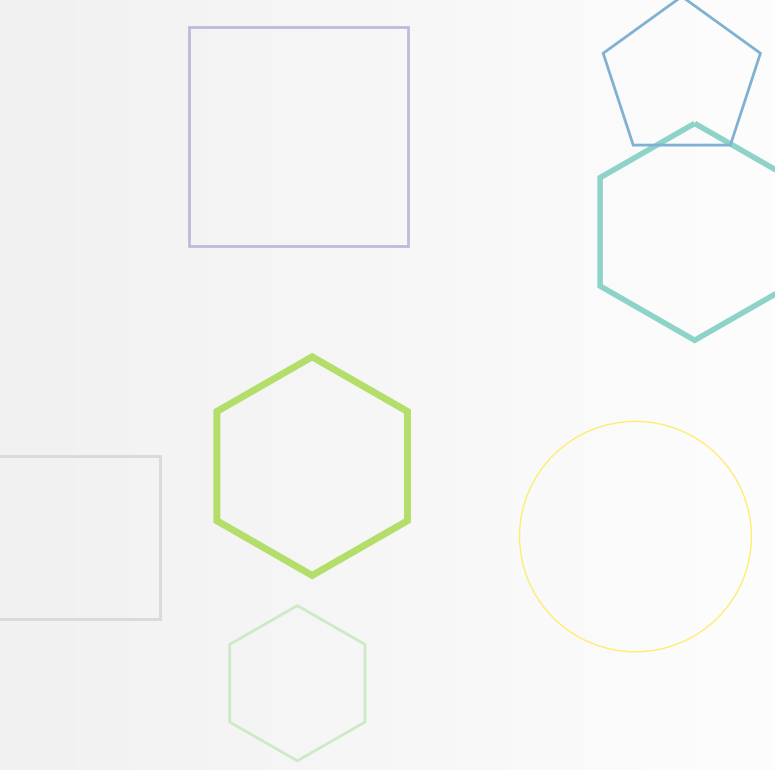[{"shape": "hexagon", "thickness": 2, "radius": 0.7, "center": [0.896, 0.699]}, {"shape": "square", "thickness": 1, "radius": 0.71, "center": [0.385, 0.823]}, {"shape": "pentagon", "thickness": 1, "radius": 0.53, "center": [0.88, 0.898]}, {"shape": "hexagon", "thickness": 2.5, "radius": 0.71, "center": [0.403, 0.395]}, {"shape": "square", "thickness": 1, "radius": 0.53, "center": [0.1, 0.302]}, {"shape": "hexagon", "thickness": 1, "radius": 0.5, "center": [0.384, 0.113]}, {"shape": "circle", "thickness": 0.5, "radius": 0.75, "center": [0.82, 0.303]}]